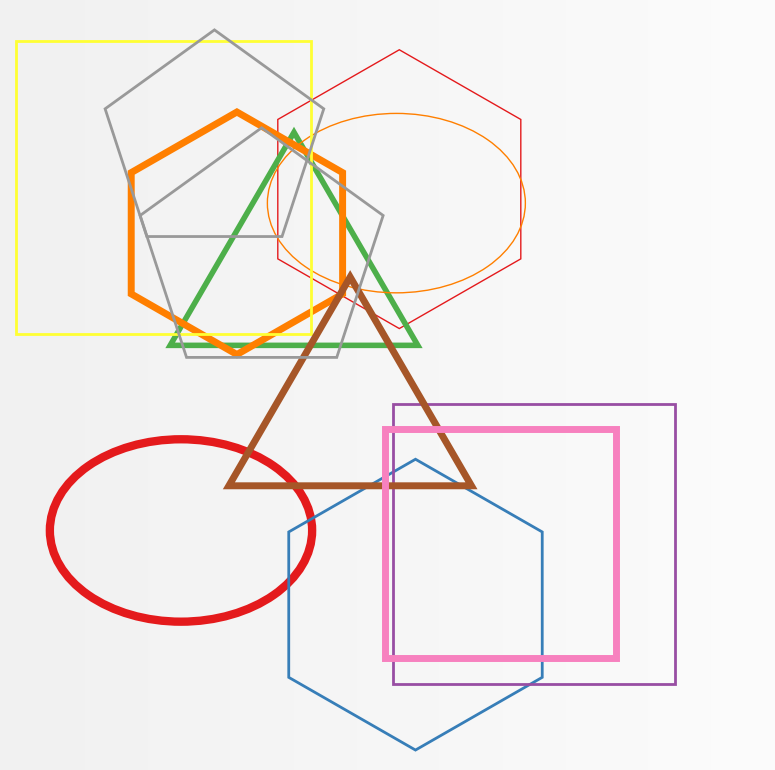[{"shape": "oval", "thickness": 3, "radius": 0.85, "center": [0.234, 0.311]}, {"shape": "hexagon", "thickness": 0.5, "radius": 0.91, "center": [0.515, 0.754]}, {"shape": "hexagon", "thickness": 1, "radius": 0.94, "center": [0.536, 0.215]}, {"shape": "triangle", "thickness": 2, "radius": 0.92, "center": [0.379, 0.644]}, {"shape": "square", "thickness": 1, "radius": 0.91, "center": [0.689, 0.294]}, {"shape": "hexagon", "thickness": 2.5, "radius": 0.79, "center": [0.306, 0.697]}, {"shape": "oval", "thickness": 0.5, "radius": 0.83, "center": [0.511, 0.736]}, {"shape": "square", "thickness": 1, "radius": 0.95, "center": [0.211, 0.756]}, {"shape": "triangle", "thickness": 2.5, "radius": 0.9, "center": [0.452, 0.459]}, {"shape": "square", "thickness": 2.5, "radius": 0.74, "center": [0.646, 0.294]}, {"shape": "pentagon", "thickness": 1, "radius": 0.82, "center": [0.338, 0.669]}, {"shape": "pentagon", "thickness": 1, "radius": 0.74, "center": [0.277, 0.813]}]